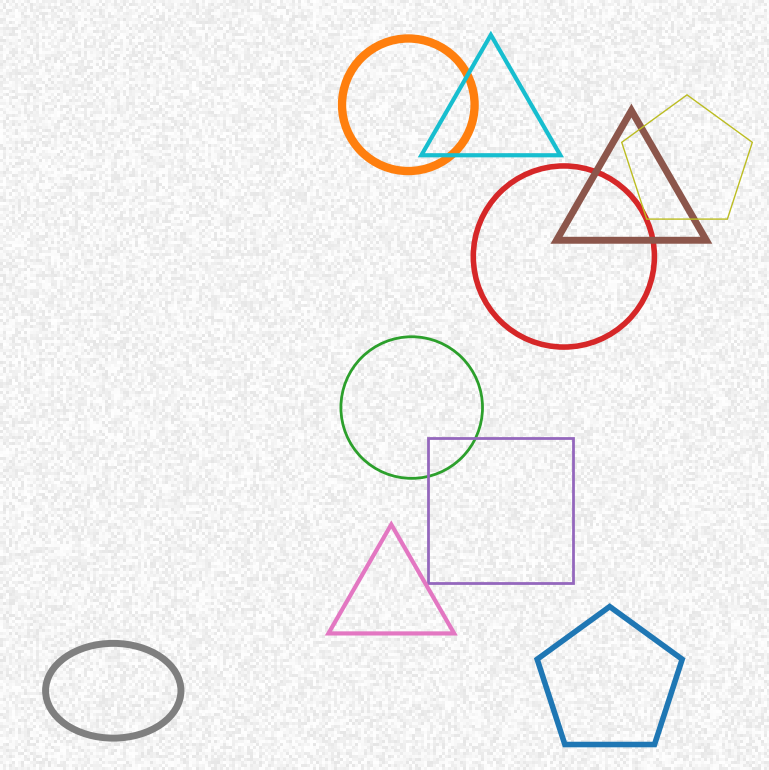[{"shape": "pentagon", "thickness": 2, "radius": 0.5, "center": [0.792, 0.113]}, {"shape": "circle", "thickness": 3, "radius": 0.43, "center": [0.53, 0.864]}, {"shape": "circle", "thickness": 1, "radius": 0.46, "center": [0.535, 0.471]}, {"shape": "circle", "thickness": 2, "radius": 0.59, "center": [0.732, 0.667]}, {"shape": "square", "thickness": 1, "radius": 0.47, "center": [0.65, 0.336]}, {"shape": "triangle", "thickness": 2.5, "radius": 0.56, "center": [0.82, 0.744]}, {"shape": "triangle", "thickness": 1.5, "radius": 0.47, "center": [0.508, 0.225]}, {"shape": "oval", "thickness": 2.5, "radius": 0.44, "center": [0.147, 0.103]}, {"shape": "pentagon", "thickness": 0.5, "radius": 0.45, "center": [0.892, 0.788]}, {"shape": "triangle", "thickness": 1.5, "radius": 0.52, "center": [0.637, 0.85]}]